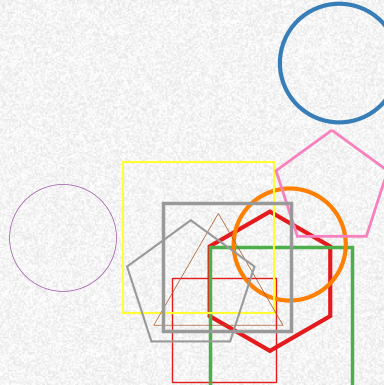[{"shape": "square", "thickness": 1, "radius": 0.68, "center": [0.582, 0.142]}, {"shape": "hexagon", "thickness": 3, "radius": 0.9, "center": [0.701, 0.27]}, {"shape": "circle", "thickness": 3, "radius": 0.77, "center": [0.881, 0.836]}, {"shape": "square", "thickness": 2.5, "radius": 0.92, "center": [0.731, 0.173]}, {"shape": "circle", "thickness": 0.5, "radius": 0.69, "center": [0.164, 0.382]}, {"shape": "circle", "thickness": 3, "radius": 0.73, "center": [0.752, 0.365]}, {"shape": "square", "thickness": 1.5, "radius": 0.98, "center": [0.515, 0.383]}, {"shape": "triangle", "thickness": 0.5, "radius": 0.97, "center": [0.567, 0.252]}, {"shape": "pentagon", "thickness": 2, "radius": 0.76, "center": [0.862, 0.509]}, {"shape": "square", "thickness": 2.5, "radius": 0.83, "center": [0.589, 0.306]}, {"shape": "pentagon", "thickness": 1.5, "radius": 0.87, "center": [0.496, 0.254]}]